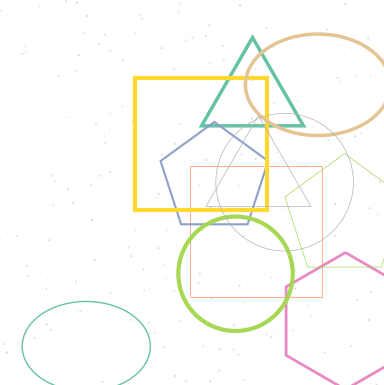[{"shape": "triangle", "thickness": 2.5, "radius": 0.76, "center": [0.656, 0.75]}, {"shape": "oval", "thickness": 1, "radius": 0.83, "center": [0.224, 0.1]}, {"shape": "square", "thickness": 0.5, "radius": 0.85, "center": [0.665, 0.398]}, {"shape": "pentagon", "thickness": 1.5, "radius": 0.73, "center": [0.557, 0.536]}, {"shape": "hexagon", "thickness": 2, "radius": 0.89, "center": [0.897, 0.166]}, {"shape": "pentagon", "thickness": 0.5, "radius": 0.81, "center": [0.895, 0.438]}, {"shape": "circle", "thickness": 3, "radius": 0.74, "center": [0.612, 0.289]}, {"shape": "square", "thickness": 3, "radius": 0.86, "center": [0.523, 0.626]}, {"shape": "oval", "thickness": 2.5, "radius": 0.94, "center": [0.826, 0.78]}, {"shape": "triangle", "thickness": 0.5, "radius": 0.79, "center": [0.671, 0.542]}, {"shape": "circle", "thickness": 0.5, "radius": 0.89, "center": [0.739, 0.527]}]